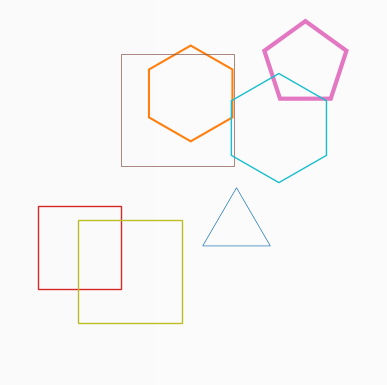[{"shape": "triangle", "thickness": 0.5, "radius": 0.5, "center": [0.61, 0.412]}, {"shape": "hexagon", "thickness": 1.5, "radius": 0.62, "center": [0.492, 0.757]}, {"shape": "square", "thickness": 1, "radius": 0.54, "center": [0.204, 0.358]}, {"shape": "square", "thickness": 0.5, "radius": 0.73, "center": [0.458, 0.714]}, {"shape": "pentagon", "thickness": 3, "radius": 0.56, "center": [0.788, 0.834]}, {"shape": "square", "thickness": 1, "radius": 0.67, "center": [0.335, 0.294]}, {"shape": "hexagon", "thickness": 1, "radius": 0.71, "center": [0.72, 0.667]}]